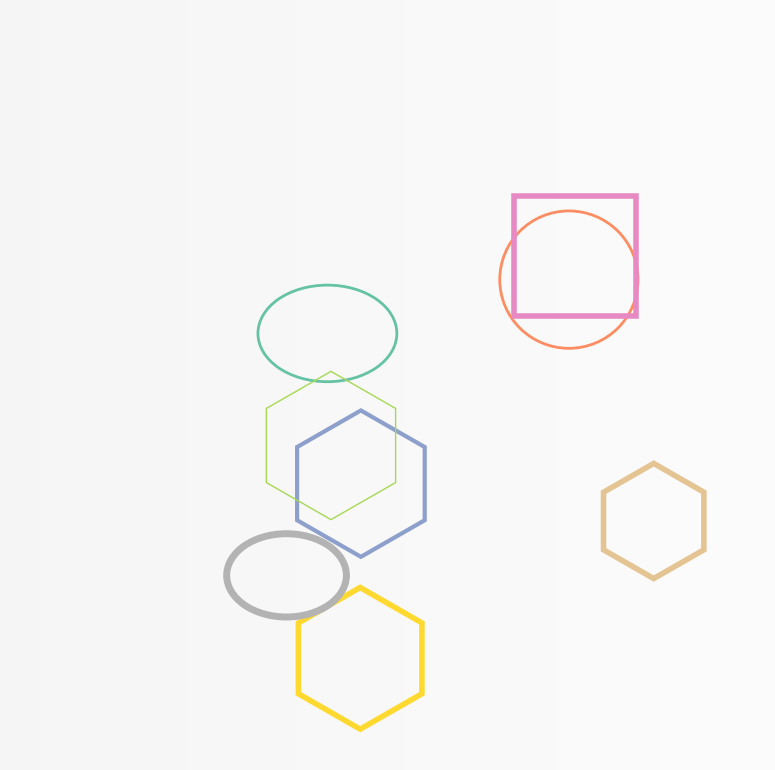[{"shape": "oval", "thickness": 1, "radius": 0.45, "center": [0.422, 0.567]}, {"shape": "circle", "thickness": 1, "radius": 0.45, "center": [0.734, 0.637]}, {"shape": "hexagon", "thickness": 1.5, "radius": 0.48, "center": [0.466, 0.372]}, {"shape": "square", "thickness": 2, "radius": 0.39, "center": [0.742, 0.667]}, {"shape": "hexagon", "thickness": 0.5, "radius": 0.48, "center": [0.427, 0.421]}, {"shape": "hexagon", "thickness": 2, "radius": 0.46, "center": [0.465, 0.145]}, {"shape": "hexagon", "thickness": 2, "radius": 0.37, "center": [0.843, 0.323]}, {"shape": "oval", "thickness": 2.5, "radius": 0.39, "center": [0.37, 0.253]}]